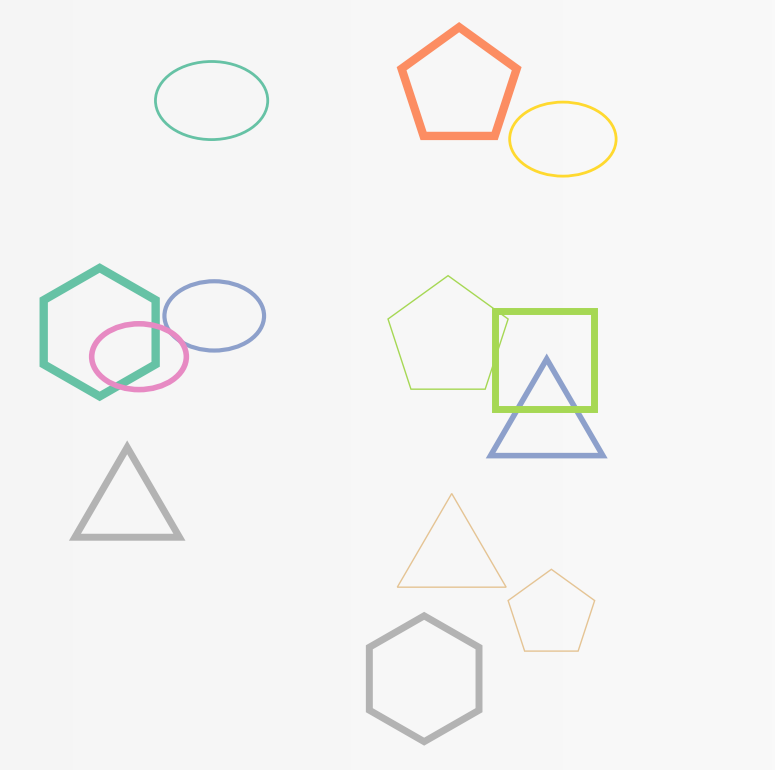[{"shape": "oval", "thickness": 1, "radius": 0.36, "center": [0.273, 0.869]}, {"shape": "hexagon", "thickness": 3, "radius": 0.42, "center": [0.129, 0.569]}, {"shape": "pentagon", "thickness": 3, "radius": 0.39, "center": [0.592, 0.887]}, {"shape": "triangle", "thickness": 2, "radius": 0.42, "center": [0.705, 0.45]}, {"shape": "oval", "thickness": 1.5, "radius": 0.32, "center": [0.276, 0.59]}, {"shape": "oval", "thickness": 2, "radius": 0.31, "center": [0.179, 0.537]}, {"shape": "pentagon", "thickness": 0.5, "radius": 0.41, "center": [0.578, 0.561]}, {"shape": "square", "thickness": 2.5, "radius": 0.32, "center": [0.702, 0.532]}, {"shape": "oval", "thickness": 1, "radius": 0.34, "center": [0.726, 0.819]}, {"shape": "pentagon", "thickness": 0.5, "radius": 0.29, "center": [0.711, 0.202]}, {"shape": "triangle", "thickness": 0.5, "radius": 0.41, "center": [0.583, 0.278]}, {"shape": "hexagon", "thickness": 2.5, "radius": 0.41, "center": [0.547, 0.119]}, {"shape": "triangle", "thickness": 2.5, "radius": 0.39, "center": [0.164, 0.341]}]